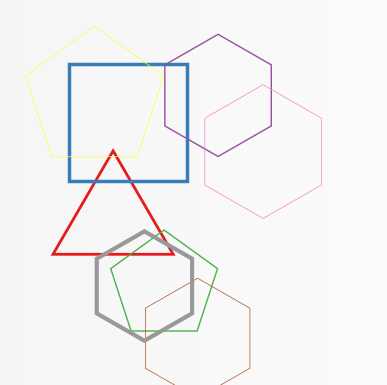[{"shape": "triangle", "thickness": 2, "radius": 0.9, "center": [0.292, 0.429]}, {"shape": "square", "thickness": 2.5, "radius": 0.76, "center": [0.33, 0.682]}, {"shape": "pentagon", "thickness": 1, "radius": 0.72, "center": [0.424, 0.257]}, {"shape": "hexagon", "thickness": 1, "radius": 0.79, "center": [0.563, 0.752]}, {"shape": "pentagon", "thickness": 0.5, "radius": 0.94, "center": [0.244, 0.745]}, {"shape": "hexagon", "thickness": 0.5, "radius": 0.78, "center": [0.51, 0.122]}, {"shape": "hexagon", "thickness": 0.5, "radius": 0.87, "center": [0.679, 0.606]}, {"shape": "hexagon", "thickness": 3, "radius": 0.71, "center": [0.373, 0.257]}]